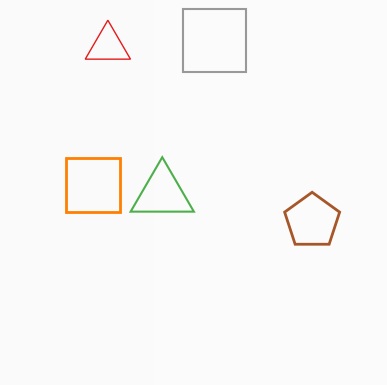[{"shape": "triangle", "thickness": 1, "radius": 0.34, "center": [0.278, 0.88]}, {"shape": "triangle", "thickness": 1.5, "radius": 0.47, "center": [0.419, 0.497]}, {"shape": "square", "thickness": 2, "radius": 0.35, "center": [0.239, 0.52]}, {"shape": "pentagon", "thickness": 2, "radius": 0.37, "center": [0.805, 0.426]}, {"shape": "square", "thickness": 1.5, "radius": 0.41, "center": [0.553, 0.895]}]